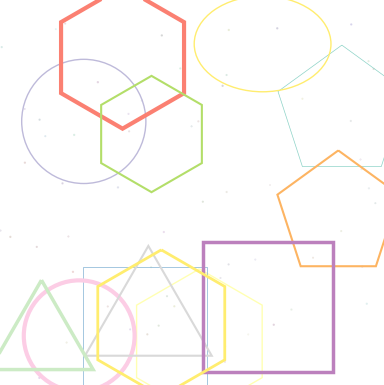[{"shape": "pentagon", "thickness": 0.5, "radius": 0.87, "center": [0.888, 0.708]}, {"shape": "hexagon", "thickness": 1, "radius": 0.94, "center": [0.518, 0.113]}, {"shape": "circle", "thickness": 1, "radius": 0.81, "center": [0.218, 0.685]}, {"shape": "hexagon", "thickness": 3, "radius": 0.92, "center": [0.318, 0.85]}, {"shape": "square", "thickness": 0.5, "radius": 0.81, "center": [0.376, 0.143]}, {"shape": "pentagon", "thickness": 1.5, "radius": 0.83, "center": [0.879, 0.443]}, {"shape": "hexagon", "thickness": 1.5, "radius": 0.76, "center": [0.394, 0.652]}, {"shape": "circle", "thickness": 3, "radius": 0.72, "center": [0.206, 0.128]}, {"shape": "triangle", "thickness": 1.5, "radius": 0.95, "center": [0.385, 0.171]}, {"shape": "square", "thickness": 2.5, "radius": 0.84, "center": [0.696, 0.203]}, {"shape": "triangle", "thickness": 2.5, "radius": 0.77, "center": [0.108, 0.118]}, {"shape": "oval", "thickness": 1, "radius": 0.89, "center": [0.682, 0.886]}, {"shape": "hexagon", "thickness": 2, "radius": 0.95, "center": [0.419, 0.161]}]